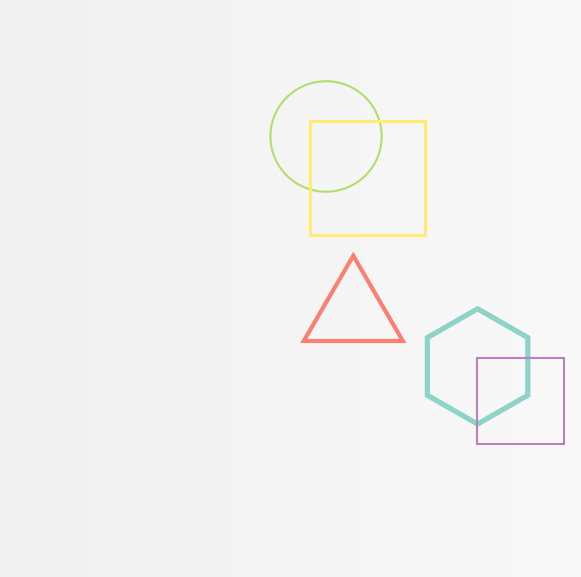[{"shape": "hexagon", "thickness": 2.5, "radius": 0.5, "center": [0.822, 0.365]}, {"shape": "triangle", "thickness": 2, "radius": 0.49, "center": [0.608, 0.458]}, {"shape": "circle", "thickness": 1, "radius": 0.48, "center": [0.561, 0.763]}, {"shape": "square", "thickness": 1, "radius": 0.37, "center": [0.895, 0.304]}, {"shape": "square", "thickness": 1.5, "radius": 0.49, "center": [0.632, 0.691]}]